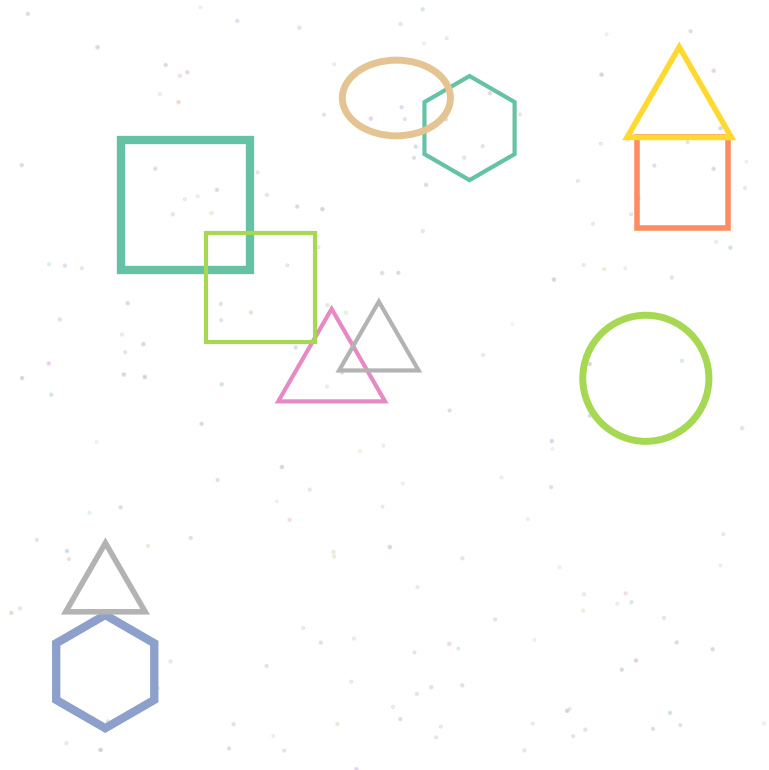[{"shape": "hexagon", "thickness": 1.5, "radius": 0.34, "center": [0.61, 0.834]}, {"shape": "square", "thickness": 3, "radius": 0.42, "center": [0.241, 0.734]}, {"shape": "square", "thickness": 2, "radius": 0.3, "center": [0.886, 0.763]}, {"shape": "hexagon", "thickness": 3, "radius": 0.37, "center": [0.137, 0.128]}, {"shape": "triangle", "thickness": 1.5, "radius": 0.4, "center": [0.431, 0.519]}, {"shape": "circle", "thickness": 2.5, "radius": 0.41, "center": [0.839, 0.509]}, {"shape": "square", "thickness": 1.5, "radius": 0.36, "center": [0.338, 0.627]}, {"shape": "triangle", "thickness": 2, "radius": 0.39, "center": [0.882, 0.861]}, {"shape": "oval", "thickness": 2.5, "radius": 0.35, "center": [0.515, 0.873]}, {"shape": "triangle", "thickness": 2, "radius": 0.3, "center": [0.137, 0.235]}, {"shape": "triangle", "thickness": 1.5, "radius": 0.3, "center": [0.492, 0.549]}]